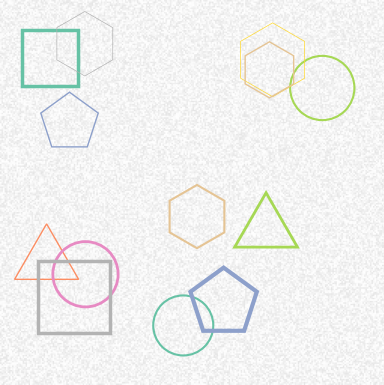[{"shape": "square", "thickness": 2.5, "radius": 0.36, "center": [0.13, 0.849]}, {"shape": "circle", "thickness": 1.5, "radius": 0.39, "center": [0.476, 0.155]}, {"shape": "triangle", "thickness": 1, "radius": 0.48, "center": [0.121, 0.323]}, {"shape": "pentagon", "thickness": 3, "radius": 0.45, "center": [0.581, 0.214]}, {"shape": "pentagon", "thickness": 1, "radius": 0.39, "center": [0.181, 0.682]}, {"shape": "circle", "thickness": 2, "radius": 0.42, "center": [0.222, 0.288]}, {"shape": "circle", "thickness": 1.5, "radius": 0.42, "center": [0.837, 0.771]}, {"shape": "triangle", "thickness": 2, "radius": 0.47, "center": [0.691, 0.405]}, {"shape": "hexagon", "thickness": 0.5, "radius": 0.48, "center": [0.708, 0.845]}, {"shape": "hexagon", "thickness": 1.5, "radius": 0.41, "center": [0.512, 0.438]}, {"shape": "hexagon", "thickness": 1, "radius": 0.36, "center": [0.7, 0.819]}, {"shape": "square", "thickness": 2.5, "radius": 0.47, "center": [0.193, 0.228]}, {"shape": "hexagon", "thickness": 0.5, "radius": 0.42, "center": [0.22, 0.886]}]